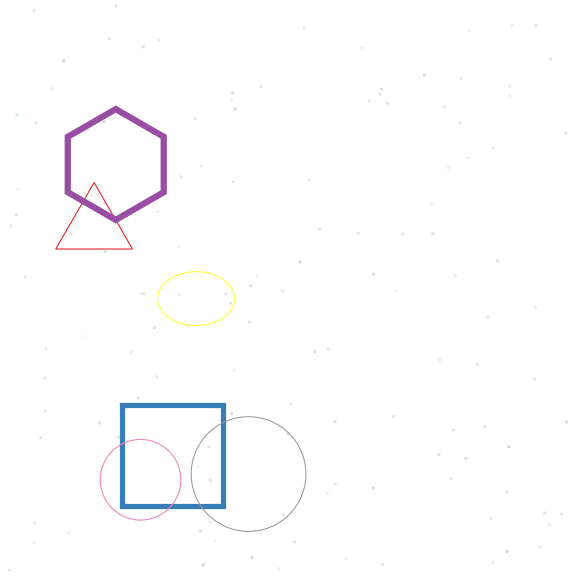[{"shape": "triangle", "thickness": 0.5, "radius": 0.38, "center": [0.163, 0.606]}, {"shape": "square", "thickness": 2.5, "radius": 0.44, "center": [0.299, 0.211]}, {"shape": "hexagon", "thickness": 3, "radius": 0.48, "center": [0.2, 0.714]}, {"shape": "oval", "thickness": 0.5, "radius": 0.33, "center": [0.34, 0.482]}, {"shape": "circle", "thickness": 0.5, "radius": 0.35, "center": [0.243, 0.168]}, {"shape": "circle", "thickness": 0.5, "radius": 0.5, "center": [0.43, 0.178]}]